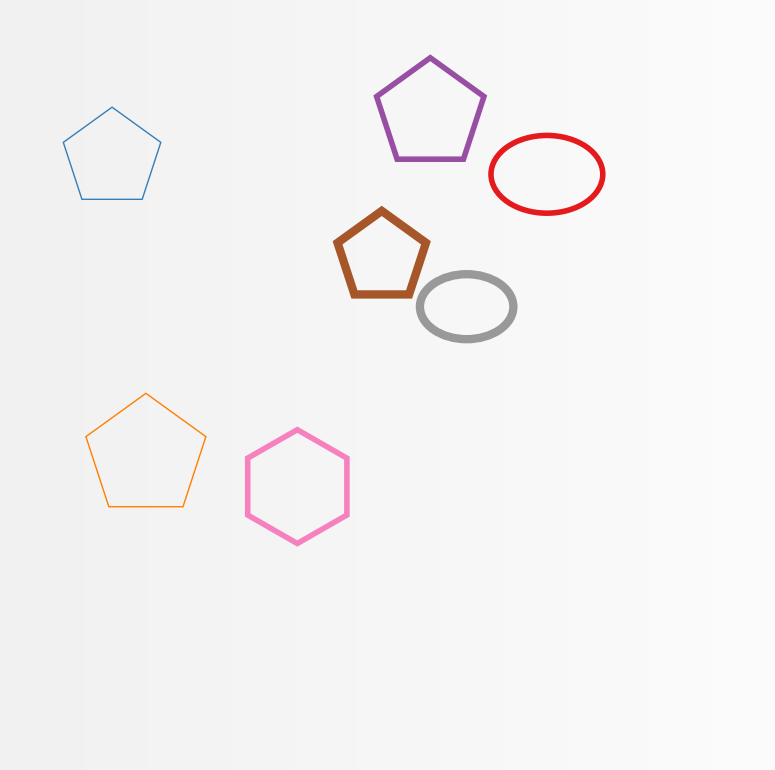[{"shape": "oval", "thickness": 2, "radius": 0.36, "center": [0.706, 0.774]}, {"shape": "pentagon", "thickness": 0.5, "radius": 0.33, "center": [0.145, 0.795]}, {"shape": "pentagon", "thickness": 2, "radius": 0.36, "center": [0.555, 0.852]}, {"shape": "pentagon", "thickness": 0.5, "radius": 0.41, "center": [0.188, 0.408]}, {"shape": "pentagon", "thickness": 3, "radius": 0.3, "center": [0.493, 0.666]}, {"shape": "hexagon", "thickness": 2, "radius": 0.37, "center": [0.384, 0.368]}, {"shape": "oval", "thickness": 3, "radius": 0.3, "center": [0.602, 0.602]}]